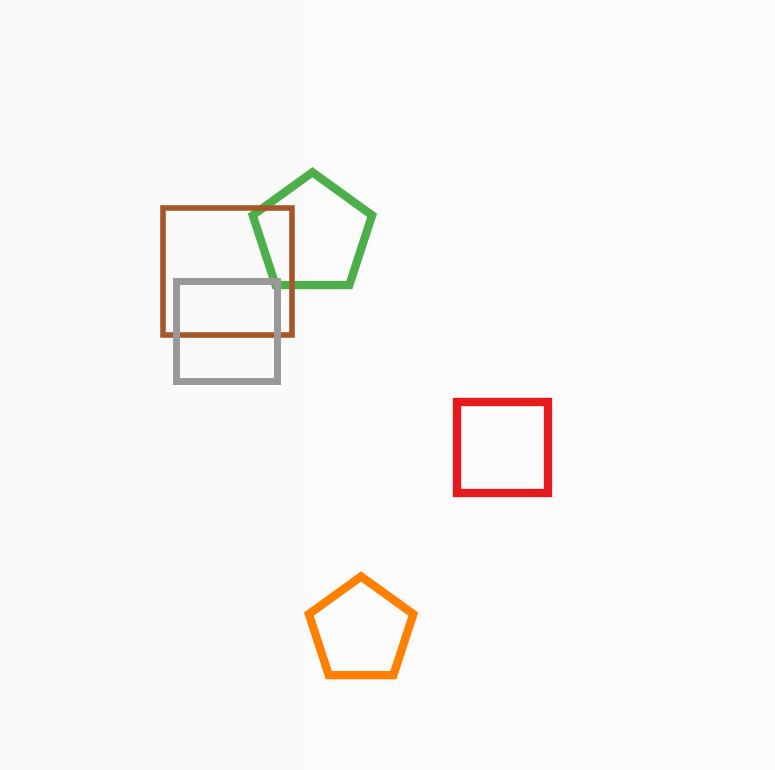[{"shape": "square", "thickness": 3, "radius": 0.3, "center": [0.648, 0.419]}, {"shape": "pentagon", "thickness": 3, "radius": 0.4, "center": [0.403, 0.695]}, {"shape": "pentagon", "thickness": 3, "radius": 0.35, "center": [0.466, 0.181]}, {"shape": "square", "thickness": 2, "radius": 0.41, "center": [0.294, 0.647]}, {"shape": "square", "thickness": 2.5, "radius": 0.33, "center": [0.292, 0.57]}]